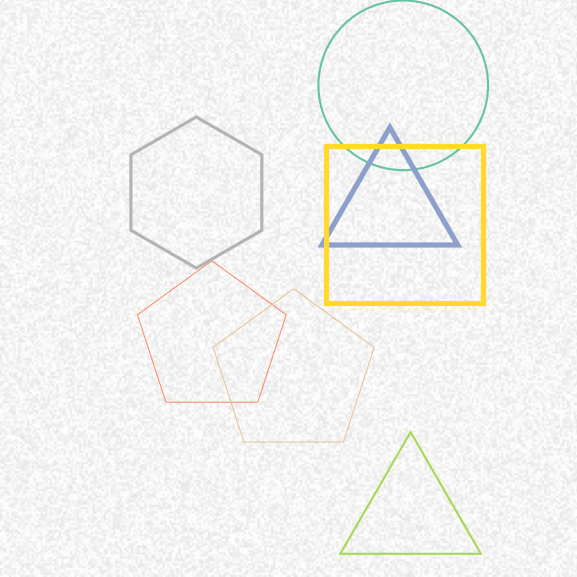[{"shape": "circle", "thickness": 1, "radius": 0.73, "center": [0.698, 0.851]}, {"shape": "pentagon", "thickness": 0.5, "radius": 0.68, "center": [0.367, 0.412]}, {"shape": "triangle", "thickness": 2.5, "radius": 0.68, "center": [0.675, 0.643]}, {"shape": "triangle", "thickness": 1, "radius": 0.7, "center": [0.711, 0.11]}, {"shape": "square", "thickness": 2.5, "radius": 0.68, "center": [0.7, 0.61]}, {"shape": "pentagon", "thickness": 0.5, "radius": 0.73, "center": [0.509, 0.352]}, {"shape": "hexagon", "thickness": 1.5, "radius": 0.65, "center": [0.34, 0.666]}]